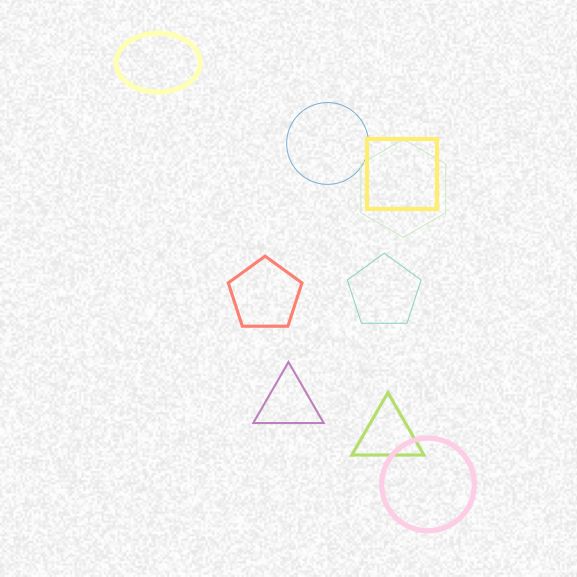[{"shape": "pentagon", "thickness": 0.5, "radius": 0.34, "center": [0.665, 0.494]}, {"shape": "oval", "thickness": 2.5, "radius": 0.36, "center": [0.274, 0.891]}, {"shape": "pentagon", "thickness": 1.5, "radius": 0.34, "center": [0.459, 0.489]}, {"shape": "circle", "thickness": 0.5, "radius": 0.35, "center": [0.567, 0.751]}, {"shape": "triangle", "thickness": 1.5, "radius": 0.36, "center": [0.672, 0.247]}, {"shape": "circle", "thickness": 2.5, "radius": 0.4, "center": [0.741, 0.16]}, {"shape": "triangle", "thickness": 1, "radius": 0.35, "center": [0.5, 0.302]}, {"shape": "hexagon", "thickness": 0.5, "radius": 0.42, "center": [0.698, 0.673]}, {"shape": "square", "thickness": 2, "radius": 0.3, "center": [0.696, 0.698]}]